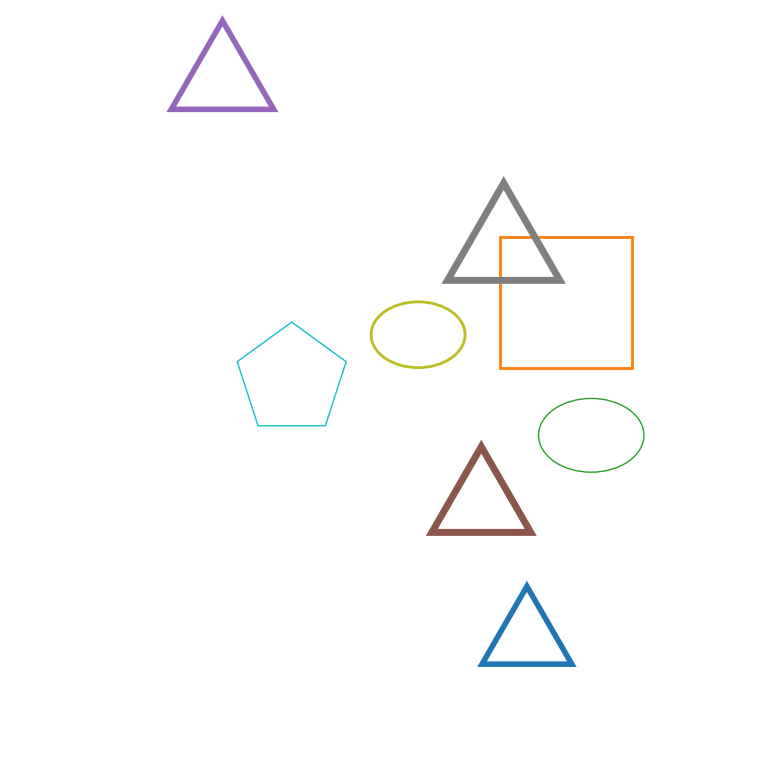[{"shape": "triangle", "thickness": 2, "radius": 0.34, "center": [0.684, 0.171]}, {"shape": "square", "thickness": 1, "radius": 0.43, "center": [0.735, 0.607]}, {"shape": "oval", "thickness": 0.5, "radius": 0.34, "center": [0.768, 0.435]}, {"shape": "triangle", "thickness": 2, "radius": 0.38, "center": [0.289, 0.896]}, {"shape": "triangle", "thickness": 2.5, "radius": 0.37, "center": [0.625, 0.346]}, {"shape": "triangle", "thickness": 2.5, "radius": 0.42, "center": [0.654, 0.678]}, {"shape": "oval", "thickness": 1, "radius": 0.31, "center": [0.543, 0.565]}, {"shape": "pentagon", "thickness": 0.5, "radius": 0.37, "center": [0.379, 0.507]}]